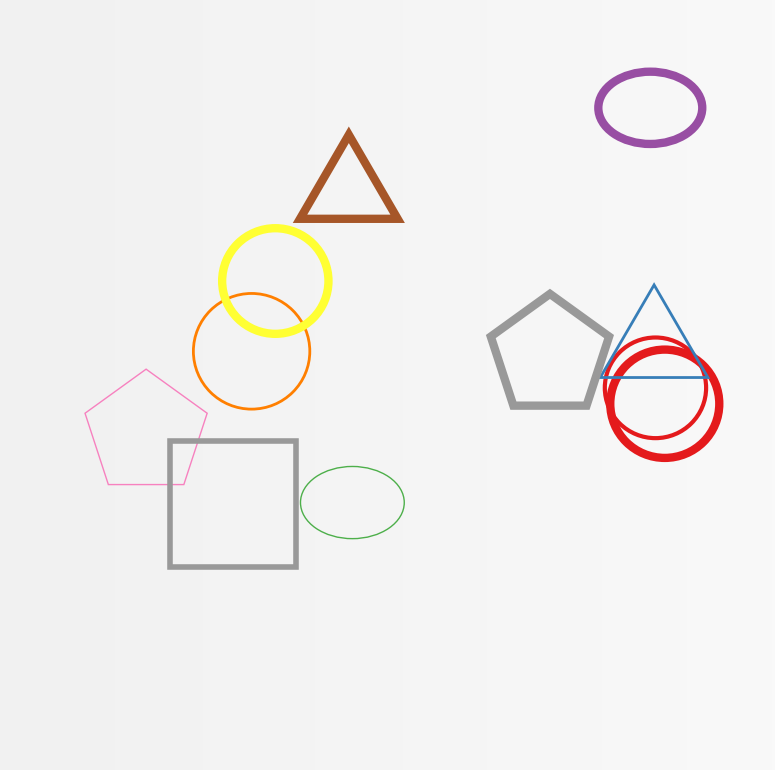[{"shape": "circle", "thickness": 3, "radius": 0.35, "center": [0.858, 0.476]}, {"shape": "circle", "thickness": 1.5, "radius": 0.33, "center": [0.846, 0.496]}, {"shape": "triangle", "thickness": 1, "radius": 0.4, "center": [0.844, 0.55]}, {"shape": "oval", "thickness": 0.5, "radius": 0.33, "center": [0.455, 0.347]}, {"shape": "oval", "thickness": 3, "radius": 0.34, "center": [0.839, 0.86]}, {"shape": "circle", "thickness": 1, "radius": 0.38, "center": [0.325, 0.544]}, {"shape": "circle", "thickness": 3, "radius": 0.34, "center": [0.355, 0.635]}, {"shape": "triangle", "thickness": 3, "radius": 0.36, "center": [0.45, 0.752]}, {"shape": "pentagon", "thickness": 0.5, "radius": 0.41, "center": [0.189, 0.438]}, {"shape": "pentagon", "thickness": 3, "radius": 0.4, "center": [0.71, 0.538]}, {"shape": "square", "thickness": 2, "radius": 0.41, "center": [0.301, 0.345]}]